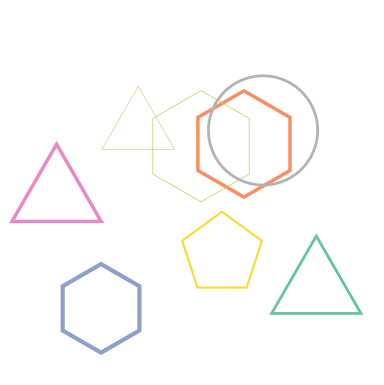[{"shape": "triangle", "thickness": 2, "radius": 0.67, "center": [0.822, 0.253]}, {"shape": "hexagon", "thickness": 2.5, "radius": 0.69, "center": [0.634, 0.626]}, {"shape": "hexagon", "thickness": 3, "radius": 0.58, "center": [0.262, 0.199]}, {"shape": "triangle", "thickness": 2.5, "radius": 0.67, "center": [0.147, 0.492]}, {"shape": "hexagon", "thickness": 0.5, "radius": 0.72, "center": [0.522, 0.62]}, {"shape": "pentagon", "thickness": 1.5, "radius": 0.54, "center": [0.577, 0.341]}, {"shape": "triangle", "thickness": 0.5, "radius": 0.55, "center": [0.359, 0.667]}, {"shape": "circle", "thickness": 2, "radius": 0.71, "center": [0.683, 0.661]}]